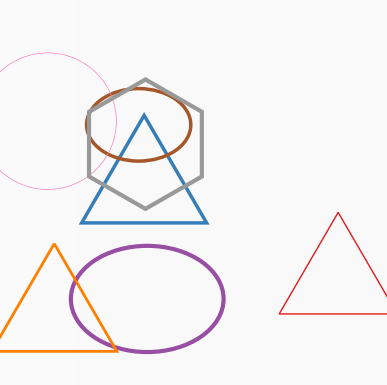[{"shape": "triangle", "thickness": 1, "radius": 0.88, "center": [0.873, 0.272]}, {"shape": "triangle", "thickness": 2.5, "radius": 0.93, "center": [0.372, 0.514]}, {"shape": "oval", "thickness": 3, "radius": 0.99, "center": [0.38, 0.224]}, {"shape": "triangle", "thickness": 2, "radius": 0.93, "center": [0.14, 0.181]}, {"shape": "oval", "thickness": 2.5, "radius": 0.67, "center": [0.358, 0.676]}, {"shape": "circle", "thickness": 0.5, "radius": 0.89, "center": [0.123, 0.685]}, {"shape": "hexagon", "thickness": 3, "radius": 0.84, "center": [0.375, 0.626]}]